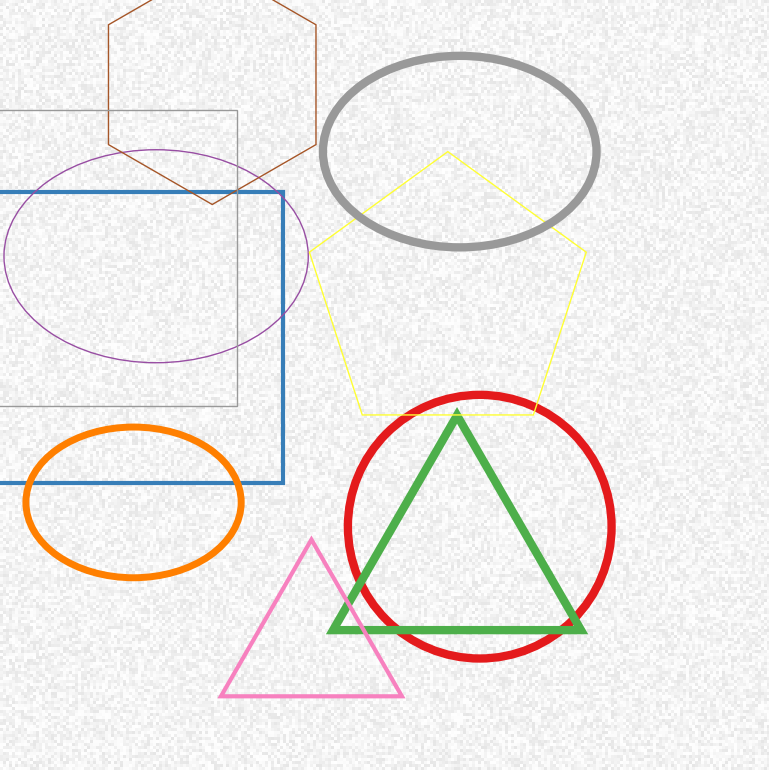[{"shape": "circle", "thickness": 3, "radius": 0.86, "center": [0.623, 0.316]}, {"shape": "square", "thickness": 1.5, "radius": 0.95, "center": [0.178, 0.562]}, {"shape": "triangle", "thickness": 3, "radius": 0.93, "center": [0.594, 0.275]}, {"shape": "oval", "thickness": 0.5, "radius": 0.99, "center": [0.203, 0.667]}, {"shape": "oval", "thickness": 2.5, "radius": 0.7, "center": [0.173, 0.348]}, {"shape": "pentagon", "thickness": 0.5, "radius": 0.95, "center": [0.582, 0.614]}, {"shape": "hexagon", "thickness": 0.5, "radius": 0.78, "center": [0.276, 0.89]}, {"shape": "triangle", "thickness": 1.5, "radius": 0.68, "center": [0.404, 0.164]}, {"shape": "square", "thickness": 0.5, "radius": 0.96, "center": [0.115, 0.665]}, {"shape": "oval", "thickness": 3, "radius": 0.89, "center": [0.597, 0.803]}]